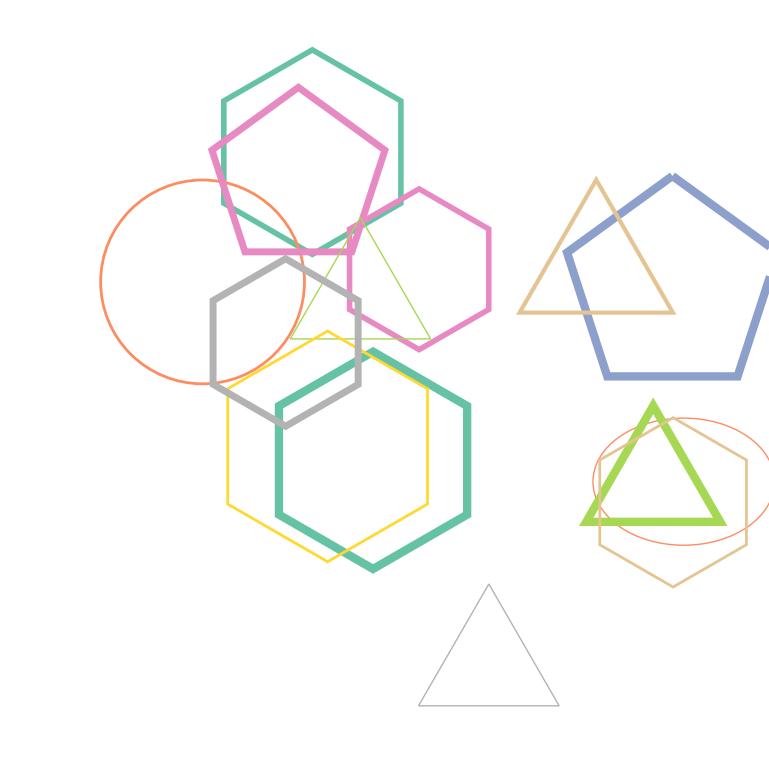[{"shape": "hexagon", "thickness": 2, "radius": 0.66, "center": [0.406, 0.802]}, {"shape": "hexagon", "thickness": 3, "radius": 0.71, "center": [0.484, 0.402]}, {"shape": "circle", "thickness": 1, "radius": 0.66, "center": [0.263, 0.634]}, {"shape": "oval", "thickness": 0.5, "radius": 0.59, "center": [0.888, 0.374]}, {"shape": "pentagon", "thickness": 3, "radius": 0.72, "center": [0.873, 0.628]}, {"shape": "hexagon", "thickness": 2, "radius": 0.52, "center": [0.544, 0.65]}, {"shape": "pentagon", "thickness": 2.5, "radius": 0.59, "center": [0.388, 0.768]}, {"shape": "triangle", "thickness": 3, "radius": 0.5, "center": [0.848, 0.373]}, {"shape": "triangle", "thickness": 0.5, "radius": 0.53, "center": [0.468, 0.612]}, {"shape": "hexagon", "thickness": 1, "radius": 0.75, "center": [0.425, 0.42]}, {"shape": "triangle", "thickness": 1.5, "radius": 0.57, "center": [0.774, 0.651]}, {"shape": "hexagon", "thickness": 1, "radius": 0.55, "center": [0.874, 0.348]}, {"shape": "triangle", "thickness": 0.5, "radius": 0.53, "center": [0.635, 0.136]}, {"shape": "hexagon", "thickness": 2.5, "radius": 0.54, "center": [0.371, 0.555]}]